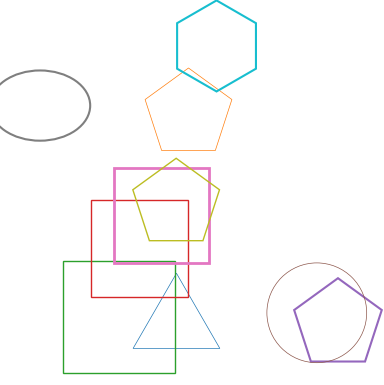[{"shape": "triangle", "thickness": 0.5, "radius": 0.65, "center": [0.458, 0.16]}, {"shape": "pentagon", "thickness": 0.5, "radius": 0.59, "center": [0.49, 0.705]}, {"shape": "square", "thickness": 1, "radius": 0.73, "center": [0.31, 0.177]}, {"shape": "square", "thickness": 1, "radius": 0.63, "center": [0.363, 0.354]}, {"shape": "pentagon", "thickness": 1.5, "radius": 0.6, "center": [0.878, 0.158]}, {"shape": "circle", "thickness": 0.5, "radius": 0.65, "center": [0.823, 0.188]}, {"shape": "square", "thickness": 2, "radius": 0.61, "center": [0.42, 0.44]}, {"shape": "oval", "thickness": 1.5, "radius": 0.65, "center": [0.104, 0.726]}, {"shape": "pentagon", "thickness": 1, "radius": 0.59, "center": [0.458, 0.471]}, {"shape": "hexagon", "thickness": 1.5, "radius": 0.59, "center": [0.562, 0.881]}]